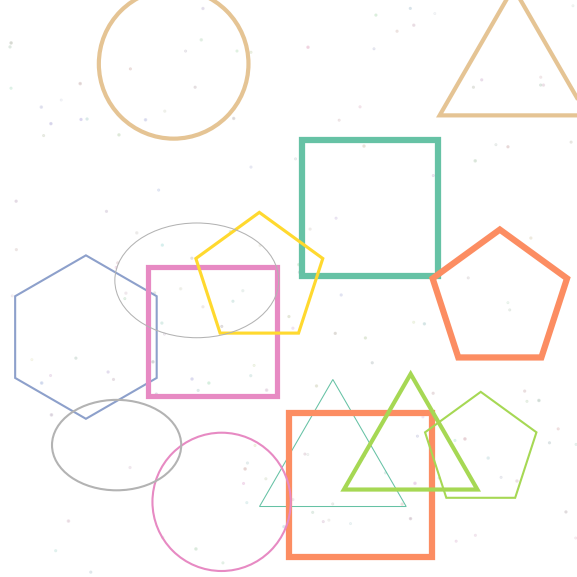[{"shape": "square", "thickness": 3, "radius": 0.59, "center": [0.641, 0.639]}, {"shape": "triangle", "thickness": 0.5, "radius": 0.73, "center": [0.576, 0.195]}, {"shape": "pentagon", "thickness": 3, "radius": 0.61, "center": [0.866, 0.479]}, {"shape": "square", "thickness": 3, "radius": 0.62, "center": [0.624, 0.16]}, {"shape": "hexagon", "thickness": 1, "radius": 0.71, "center": [0.149, 0.415]}, {"shape": "square", "thickness": 2.5, "radius": 0.56, "center": [0.368, 0.425]}, {"shape": "circle", "thickness": 1, "radius": 0.6, "center": [0.384, 0.13]}, {"shape": "pentagon", "thickness": 1, "radius": 0.51, "center": [0.832, 0.219]}, {"shape": "triangle", "thickness": 2, "radius": 0.67, "center": [0.711, 0.218]}, {"shape": "pentagon", "thickness": 1.5, "radius": 0.58, "center": [0.449, 0.516]}, {"shape": "circle", "thickness": 2, "radius": 0.65, "center": [0.301, 0.889]}, {"shape": "triangle", "thickness": 2, "radius": 0.74, "center": [0.889, 0.873]}, {"shape": "oval", "thickness": 1, "radius": 0.56, "center": [0.202, 0.228]}, {"shape": "oval", "thickness": 0.5, "radius": 0.71, "center": [0.341, 0.514]}]